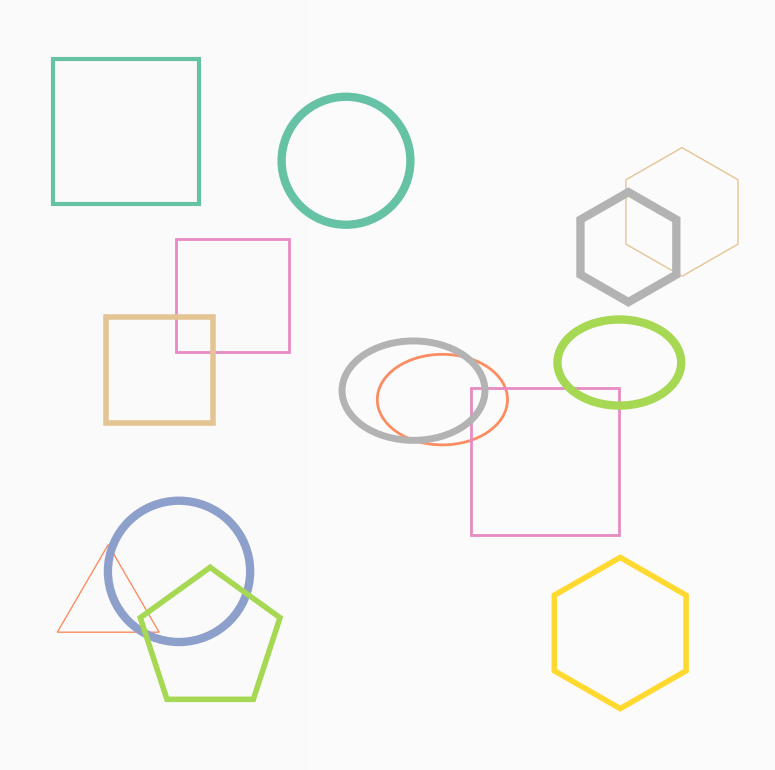[{"shape": "square", "thickness": 1.5, "radius": 0.47, "center": [0.163, 0.829]}, {"shape": "circle", "thickness": 3, "radius": 0.42, "center": [0.446, 0.791]}, {"shape": "triangle", "thickness": 0.5, "radius": 0.38, "center": [0.14, 0.217]}, {"shape": "oval", "thickness": 1, "radius": 0.42, "center": [0.571, 0.481]}, {"shape": "circle", "thickness": 3, "radius": 0.46, "center": [0.231, 0.258]}, {"shape": "square", "thickness": 1, "radius": 0.48, "center": [0.704, 0.401]}, {"shape": "square", "thickness": 1, "radius": 0.37, "center": [0.3, 0.616]}, {"shape": "oval", "thickness": 3, "radius": 0.4, "center": [0.799, 0.529]}, {"shape": "pentagon", "thickness": 2, "radius": 0.47, "center": [0.271, 0.168]}, {"shape": "hexagon", "thickness": 2, "radius": 0.49, "center": [0.8, 0.178]}, {"shape": "square", "thickness": 2, "radius": 0.34, "center": [0.206, 0.52]}, {"shape": "hexagon", "thickness": 0.5, "radius": 0.42, "center": [0.88, 0.725]}, {"shape": "oval", "thickness": 2.5, "radius": 0.46, "center": [0.534, 0.493]}, {"shape": "hexagon", "thickness": 3, "radius": 0.36, "center": [0.811, 0.679]}]